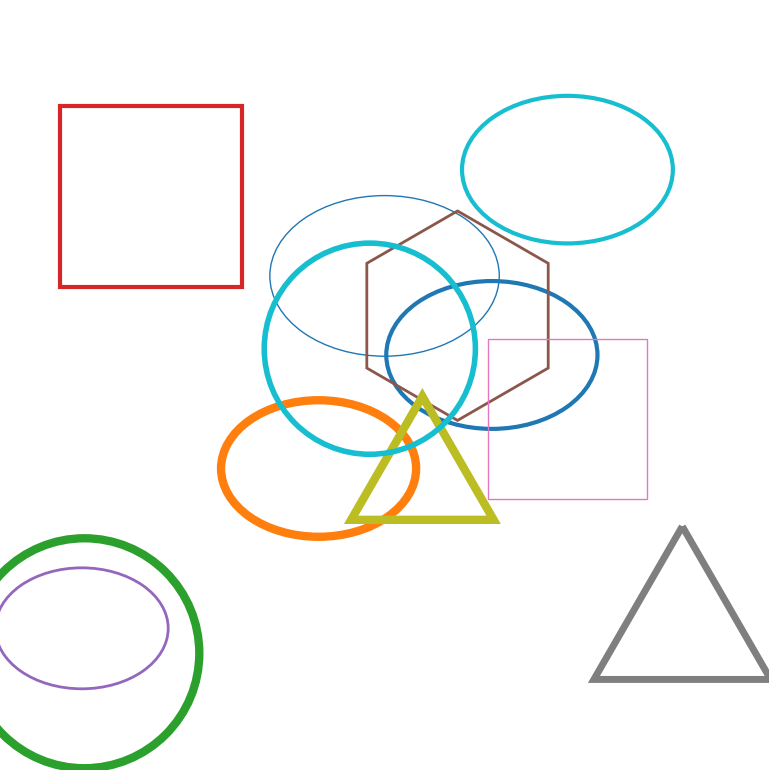[{"shape": "oval", "thickness": 0.5, "radius": 0.74, "center": [0.499, 0.642]}, {"shape": "oval", "thickness": 1.5, "radius": 0.69, "center": [0.639, 0.539]}, {"shape": "oval", "thickness": 3, "radius": 0.63, "center": [0.414, 0.392]}, {"shape": "circle", "thickness": 3, "radius": 0.75, "center": [0.11, 0.152]}, {"shape": "square", "thickness": 1.5, "radius": 0.59, "center": [0.196, 0.745]}, {"shape": "oval", "thickness": 1, "radius": 0.56, "center": [0.106, 0.184]}, {"shape": "hexagon", "thickness": 1, "radius": 0.68, "center": [0.594, 0.59]}, {"shape": "square", "thickness": 0.5, "radius": 0.52, "center": [0.737, 0.456]}, {"shape": "triangle", "thickness": 2.5, "radius": 0.66, "center": [0.886, 0.184]}, {"shape": "triangle", "thickness": 3, "radius": 0.53, "center": [0.549, 0.378]}, {"shape": "oval", "thickness": 1.5, "radius": 0.68, "center": [0.737, 0.78]}, {"shape": "circle", "thickness": 2, "radius": 0.69, "center": [0.48, 0.547]}]